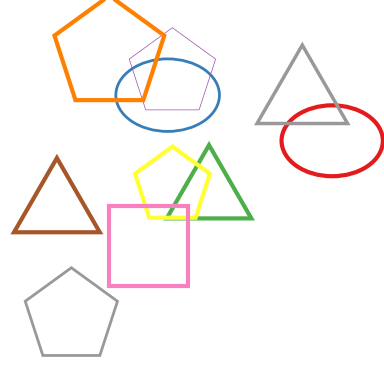[{"shape": "oval", "thickness": 3, "radius": 0.66, "center": [0.863, 0.634]}, {"shape": "oval", "thickness": 2, "radius": 0.67, "center": [0.435, 0.753]}, {"shape": "triangle", "thickness": 3, "radius": 0.63, "center": [0.543, 0.496]}, {"shape": "pentagon", "thickness": 0.5, "radius": 0.59, "center": [0.448, 0.81]}, {"shape": "pentagon", "thickness": 3, "radius": 0.75, "center": [0.284, 0.861]}, {"shape": "pentagon", "thickness": 3, "radius": 0.51, "center": [0.448, 0.517]}, {"shape": "triangle", "thickness": 3, "radius": 0.64, "center": [0.148, 0.461]}, {"shape": "square", "thickness": 3, "radius": 0.52, "center": [0.385, 0.361]}, {"shape": "triangle", "thickness": 2.5, "radius": 0.68, "center": [0.785, 0.747]}, {"shape": "pentagon", "thickness": 2, "radius": 0.63, "center": [0.185, 0.179]}]